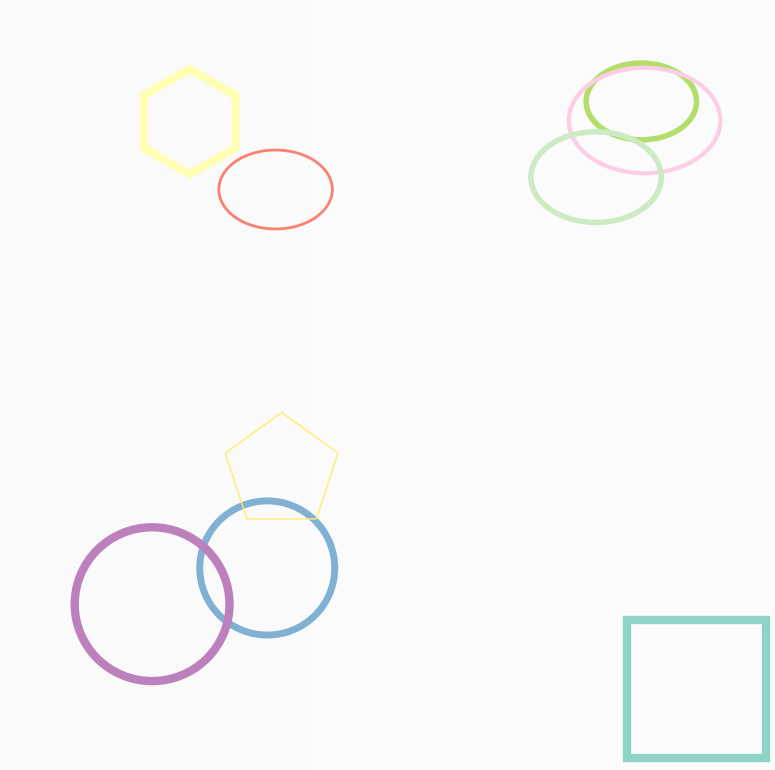[{"shape": "square", "thickness": 3, "radius": 0.45, "center": [0.898, 0.105]}, {"shape": "hexagon", "thickness": 3, "radius": 0.34, "center": [0.245, 0.842]}, {"shape": "oval", "thickness": 1, "radius": 0.37, "center": [0.356, 0.754]}, {"shape": "circle", "thickness": 2.5, "radius": 0.44, "center": [0.345, 0.262]}, {"shape": "oval", "thickness": 2, "radius": 0.36, "center": [0.828, 0.868]}, {"shape": "oval", "thickness": 1.5, "radius": 0.49, "center": [0.832, 0.844]}, {"shape": "circle", "thickness": 3, "radius": 0.5, "center": [0.196, 0.215]}, {"shape": "oval", "thickness": 2, "radius": 0.42, "center": [0.769, 0.77]}, {"shape": "pentagon", "thickness": 0.5, "radius": 0.38, "center": [0.363, 0.388]}]